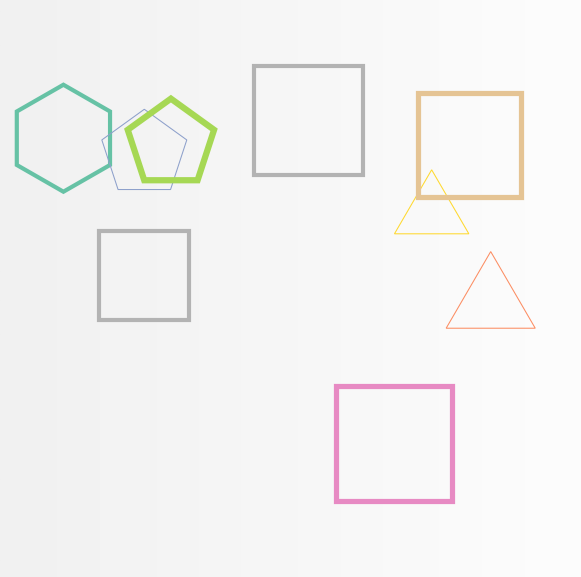[{"shape": "hexagon", "thickness": 2, "radius": 0.46, "center": [0.109, 0.76]}, {"shape": "triangle", "thickness": 0.5, "radius": 0.44, "center": [0.844, 0.475]}, {"shape": "pentagon", "thickness": 0.5, "radius": 0.38, "center": [0.248, 0.733]}, {"shape": "square", "thickness": 2.5, "radius": 0.5, "center": [0.678, 0.231]}, {"shape": "pentagon", "thickness": 3, "radius": 0.39, "center": [0.294, 0.75]}, {"shape": "triangle", "thickness": 0.5, "radius": 0.37, "center": [0.743, 0.631]}, {"shape": "square", "thickness": 2.5, "radius": 0.45, "center": [0.808, 0.748]}, {"shape": "square", "thickness": 2, "radius": 0.47, "center": [0.531, 0.791]}, {"shape": "square", "thickness": 2, "radius": 0.39, "center": [0.248, 0.522]}]